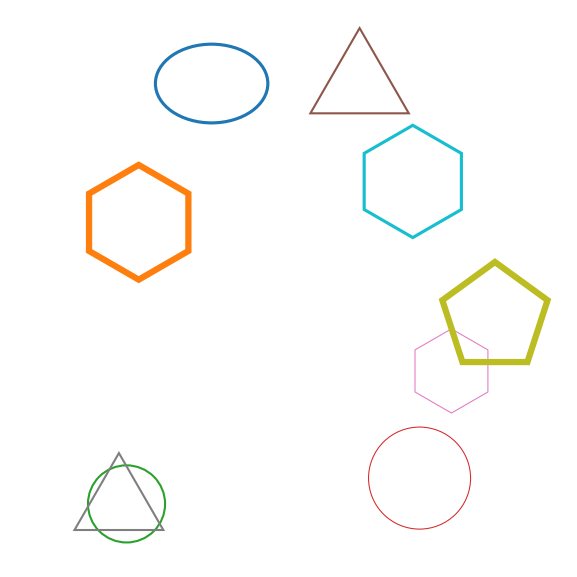[{"shape": "oval", "thickness": 1.5, "radius": 0.49, "center": [0.366, 0.854]}, {"shape": "hexagon", "thickness": 3, "radius": 0.5, "center": [0.24, 0.614]}, {"shape": "circle", "thickness": 1, "radius": 0.33, "center": [0.219, 0.127]}, {"shape": "circle", "thickness": 0.5, "radius": 0.44, "center": [0.727, 0.171]}, {"shape": "triangle", "thickness": 1, "radius": 0.49, "center": [0.623, 0.852]}, {"shape": "hexagon", "thickness": 0.5, "radius": 0.36, "center": [0.782, 0.357]}, {"shape": "triangle", "thickness": 1, "radius": 0.44, "center": [0.206, 0.126]}, {"shape": "pentagon", "thickness": 3, "radius": 0.48, "center": [0.857, 0.45]}, {"shape": "hexagon", "thickness": 1.5, "radius": 0.49, "center": [0.715, 0.685]}]